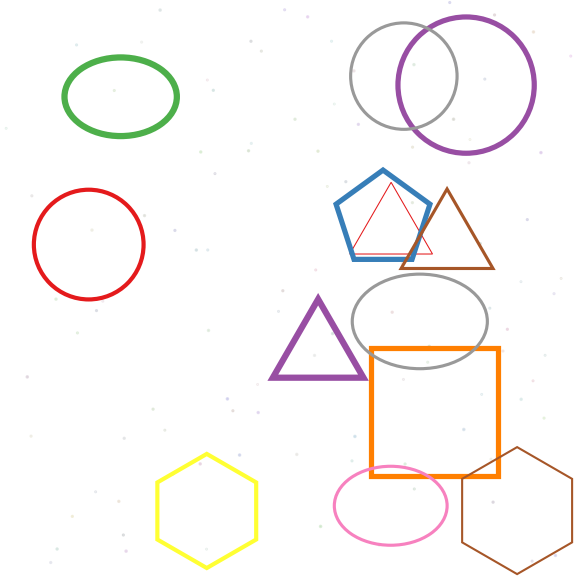[{"shape": "triangle", "thickness": 0.5, "radius": 0.41, "center": [0.677, 0.601]}, {"shape": "circle", "thickness": 2, "radius": 0.47, "center": [0.154, 0.576]}, {"shape": "pentagon", "thickness": 2.5, "radius": 0.43, "center": [0.663, 0.619]}, {"shape": "oval", "thickness": 3, "radius": 0.49, "center": [0.209, 0.832]}, {"shape": "circle", "thickness": 2.5, "radius": 0.59, "center": [0.807, 0.852]}, {"shape": "triangle", "thickness": 3, "radius": 0.45, "center": [0.551, 0.39]}, {"shape": "square", "thickness": 2.5, "radius": 0.55, "center": [0.752, 0.286]}, {"shape": "hexagon", "thickness": 2, "radius": 0.49, "center": [0.358, 0.114]}, {"shape": "hexagon", "thickness": 1, "radius": 0.55, "center": [0.895, 0.115]}, {"shape": "triangle", "thickness": 1.5, "radius": 0.46, "center": [0.774, 0.58]}, {"shape": "oval", "thickness": 1.5, "radius": 0.49, "center": [0.677, 0.123]}, {"shape": "circle", "thickness": 1.5, "radius": 0.46, "center": [0.699, 0.867]}, {"shape": "oval", "thickness": 1.5, "radius": 0.58, "center": [0.727, 0.443]}]